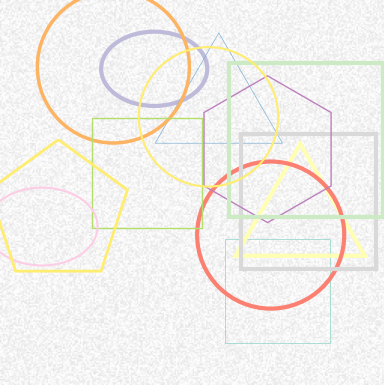[{"shape": "square", "thickness": 0.5, "radius": 0.68, "center": [0.721, 0.244]}, {"shape": "triangle", "thickness": 3, "radius": 0.97, "center": [0.78, 0.433]}, {"shape": "oval", "thickness": 3, "radius": 0.69, "center": [0.401, 0.821]}, {"shape": "circle", "thickness": 3, "radius": 0.96, "center": [0.703, 0.389]}, {"shape": "triangle", "thickness": 0.5, "radius": 0.96, "center": [0.568, 0.724]}, {"shape": "circle", "thickness": 2.5, "radius": 0.99, "center": [0.295, 0.826]}, {"shape": "square", "thickness": 1, "radius": 0.71, "center": [0.382, 0.55]}, {"shape": "oval", "thickness": 1.5, "radius": 0.72, "center": [0.109, 0.412]}, {"shape": "square", "thickness": 3, "radius": 0.88, "center": [0.801, 0.477]}, {"shape": "hexagon", "thickness": 1, "radius": 0.95, "center": [0.695, 0.612]}, {"shape": "square", "thickness": 3, "radius": 1.0, "center": [0.794, 0.635]}, {"shape": "circle", "thickness": 1.5, "radius": 0.91, "center": [0.542, 0.696]}, {"shape": "pentagon", "thickness": 2, "radius": 0.94, "center": [0.152, 0.448]}]